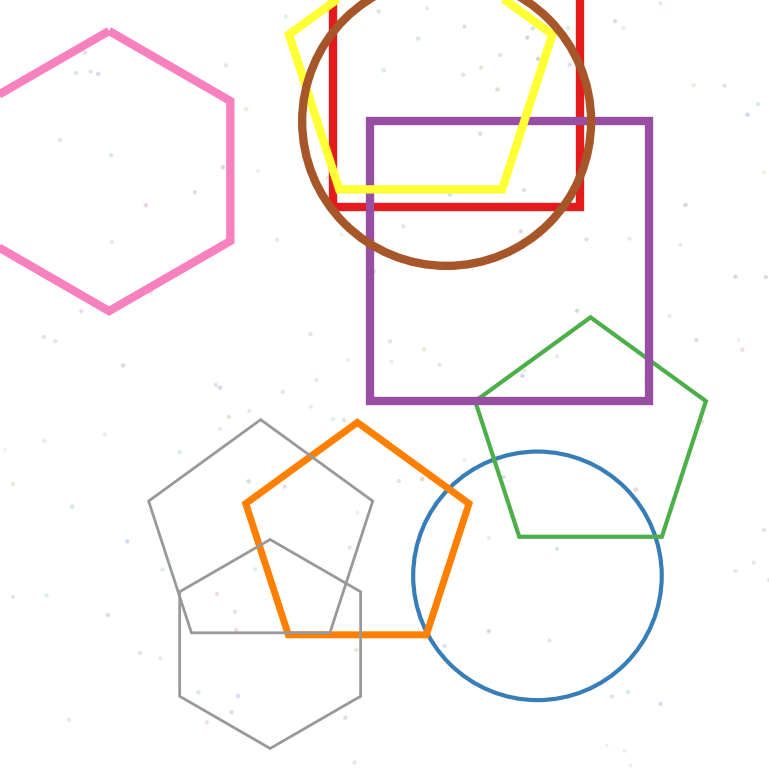[{"shape": "square", "thickness": 3, "radius": 0.8, "center": [0.593, 0.892]}, {"shape": "circle", "thickness": 1.5, "radius": 0.81, "center": [0.698, 0.252]}, {"shape": "pentagon", "thickness": 1.5, "radius": 0.79, "center": [0.767, 0.43]}, {"shape": "square", "thickness": 3, "radius": 0.91, "center": [0.662, 0.661]}, {"shape": "pentagon", "thickness": 2.5, "radius": 0.76, "center": [0.464, 0.299]}, {"shape": "pentagon", "thickness": 3, "radius": 0.9, "center": [0.546, 0.9]}, {"shape": "circle", "thickness": 3, "radius": 0.94, "center": [0.58, 0.842]}, {"shape": "hexagon", "thickness": 3, "radius": 0.91, "center": [0.142, 0.778]}, {"shape": "pentagon", "thickness": 1, "radius": 0.77, "center": [0.339, 0.302]}, {"shape": "hexagon", "thickness": 1, "radius": 0.68, "center": [0.351, 0.164]}]